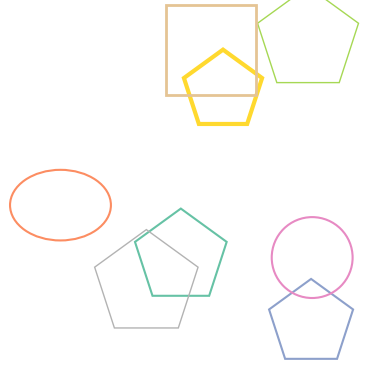[{"shape": "pentagon", "thickness": 1.5, "radius": 0.63, "center": [0.47, 0.333]}, {"shape": "oval", "thickness": 1.5, "radius": 0.66, "center": [0.157, 0.467]}, {"shape": "pentagon", "thickness": 1.5, "radius": 0.57, "center": [0.808, 0.161]}, {"shape": "circle", "thickness": 1.5, "radius": 0.53, "center": [0.811, 0.331]}, {"shape": "pentagon", "thickness": 1, "radius": 0.69, "center": [0.8, 0.897]}, {"shape": "pentagon", "thickness": 3, "radius": 0.53, "center": [0.579, 0.764]}, {"shape": "square", "thickness": 2, "radius": 0.59, "center": [0.548, 0.87]}, {"shape": "pentagon", "thickness": 1, "radius": 0.71, "center": [0.38, 0.262]}]